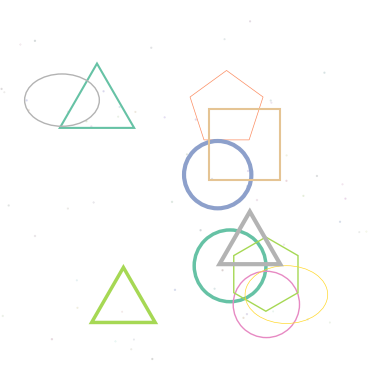[{"shape": "triangle", "thickness": 1.5, "radius": 0.56, "center": [0.252, 0.724]}, {"shape": "circle", "thickness": 2.5, "radius": 0.47, "center": [0.598, 0.31]}, {"shape": "pentagon", "thickness": 0.5, "radius": 0.5, "center": [0.588, 0.717]}, {"shape": "circle", "thickness": 3, "radius": 0.44, "center": [0.565, 0.546]}, {"shape": "circle", "thickness": 1, "radius": 0.43, "center": [0.692, 0.209]}, {"shape": "triangle", "thickness": 2.5, "radius": 0.48, "center": [0.321, 0.21]}, {"shape": "hexagon", "thickness": 1, "radius": 0.48, "center": [0.691, 0.288]}, {"shape": "oval", "thickness": 0.5, "radius": 0.54, "center": [0.744, 0.235]}, {"shape": "square", "thickness": 1.5, "radius": 0.46, "center": [0.636, 0.625]}, {"shape": "triangle", "thickness": 3, "radius": 0.46, "center": [0.649, 0.359]}, {"shape": "oval", "thickness": 1, "radius": 0.49, "center": [0.161, 0.74]}]